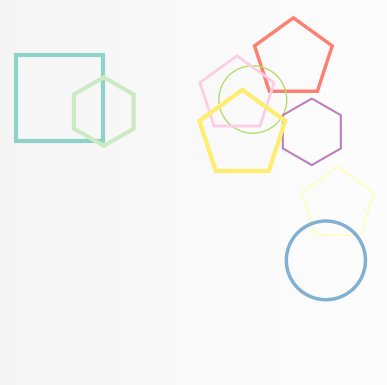[{"shape": "square", "thickness": 3, "radius": 0.56, "center": [0.153, 0.746]}, {"shape": "pentagon", "thickness": 1, "radius": 0.49, "center": [0.872, 0.469]}, {"shape": "pentagon", "thickness": 2.5, "radius": 0.53, "center": [0.757, 0.848]}, {"shape": "circle", "thickness": 2.5, "radius": 0.51, "center": [0.841, 0.324]}, {"shape": "circle", "thickness": 1, "radius": 0.44, "center": [0.652, 0.742]}, {"shape": "pentagon", "thickness": 2, "radius": 0.5, "center": [0.612, 0.754]}, {"shape": "hexagon", "thickness": 1.5, "radius": 0.43, "center": [0.805, 0.658]}, {"shape": "hexagon", "thickness": 3, "radius": 0.44, "center": [0.268, 0.71]}, {"shape": "pentagon", "thickness": 3, "radius": 0.58, "center": [0.625, 0.65]}]